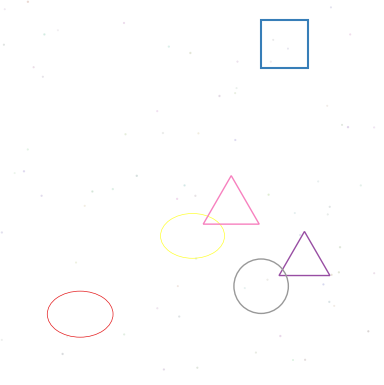[{"shape": "oval", "thickness": 0.5, "radius": 0.43, "center": [0.208, 0.184]}, {"shape": "square", "thickness": 1.5, "radius": 0.31, "center": [0.739, 0.886]}, {"shape": "triangle", "thickness": 1, "radius": 0.38, "center": [0.791, 0.322]}, {"shape": "oval", "thickness": 0.5, "radius": 0.42, "center": [0.5, 0.387]}, {"shape": "triangle", "thickness": 1, "radius": 0.42, "center": [0.601, 0.46]}, {"shape": "circle", "thickness": 1, "radius": 0.35, "center": [0.678, 0.257]}]